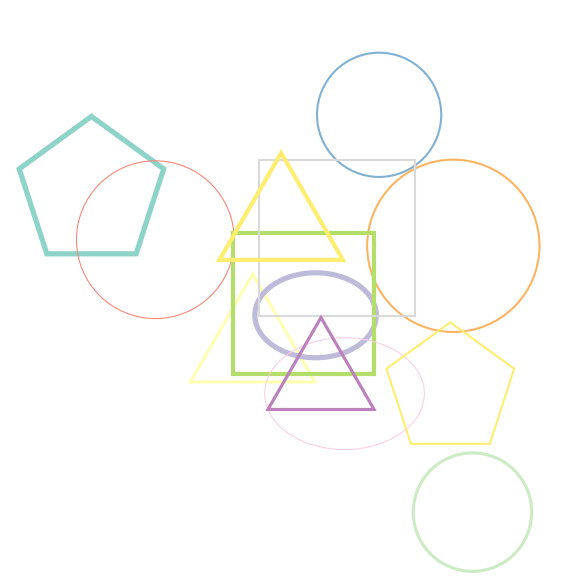[{"shape": "pentagon", "thickness": 2.5, "radius": 0.66, "center": [0.158, 0.666]}, {"shape": "triangle", "thickness": 1.5, "radius": 0.62, "center": [0.437, 0.4]}, {"shape": "oval", "thickness": 2.5, "radius": 0.53, "center": [0.546, 0.453]}, {"shape": "circle", "thickness": 0.5, "radius": 0.68, "center": [0.269, 0.584]}, {"shape": "circle", "thickness": 1, "radius": 0.54, "center": [0.656, 0.8]}, {"shape": "circle", "thickness": 1, "radius": 0.75, "center": [0.785, 0.573]}, {"shape": "square", "thickness": 2, "radius": 0.61, "center": [0.525, 0.473]}, {"shape": "oval", "thickness": 0.5, "radius": 0.69, "center": [0.597, 0.318]}, {"shape": "square", "thickness": 1, "radius": 0.68, "center": [0.584, 0.587]}, {"shape": "triangle", "thickness": 1.5, "radius": 0.53, "center": [0.556, 0.343]}, {"shape": "circle", "thickness": 1.5, "radius": 0.51, "center": [0.818, 0.112]}, {"shape": "triangle", "thickness": 2, "radius": 0.62, "center": [0.487, 0.611]}, {"shape": "pentagon", "thickness": 1, "radius": 0.58, "center": [0.78, 0.325]}]